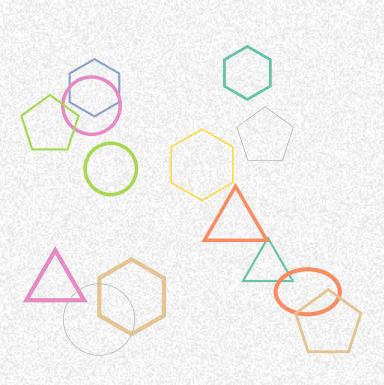[{"shape": "triangle", "thickness": 1.5, "radius": 0.37, "center": [0.696, 0.307]}, {"shape": "hexagon", "thickness": 2, "radius": 0.34, "center": [0.643, 0.811]}, {"shape": "triangle", "thickness": 2.5, "radius": 0.47, "center": [0.612, 0.423]}, {"shape": "oval", "thickness": 3, "radius": 0.42, "center": [0.799, 0.242]}, {"shape": "hexagon", "thickness": 1.5, "radius": 0.37, "center": [0.245, 0.772]}, {"shape": "circle", "thickness": 2.5, "radius": 0.37, "center": [0.238, 0.726]}, {"shape": "triangle", "thickness": 3, "radius": 0.43, "center": [0.143, 0.263]}, {"shape": "circle", "thickness": 2.5, "radius": 0.33, "center": [0.288, 0.561]}, {"shape": "pentagon", "thickness": 1.5, "radius": 0.39, "center": [0.13, 0.675]}, {"shape": "hexagon", "thickness": 1, "radius": 0.46, "center": [0.525, 0.572]}, {"shape": "hexagon", "thickness": 3, "radius": 0.49, "center": [0.342, 0.229]}, {"shape": "pentagon", "thickness": 2, "radius": 0.45, "center": [0.853, 0.159]}, {"shape": "pentagon", "thickness": 0.5, "radius": 0.38, "center": [0.689, 0.646]}, {"shape": "circle", "thickness": 0.5, "radius": 0.46, "center": [0.257, 0.17]}]